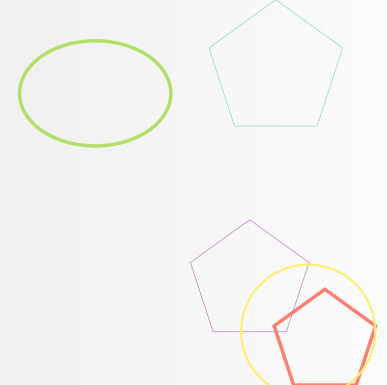[{"shape": "pentagon", "thickness": 0.5, "radius": 0.91, "center": [0.712, 0.819]}, {"shape": "pentagon", "thickness": 2.5, "radius": 0.69, "center": [0.838, 0.111]}, {"shape": "oval", "thickness": 2.5, "radius": 0.98, "center": [0.246, 0.757]}, {"shape": "pentagon", "thickness": 0.5, "radius": 0.8, "center": [0.644, 0.268]}, {"shape": "circle", "thickness": 1.5, "radius": 0.86, "center": [0.795, 0.14]}]